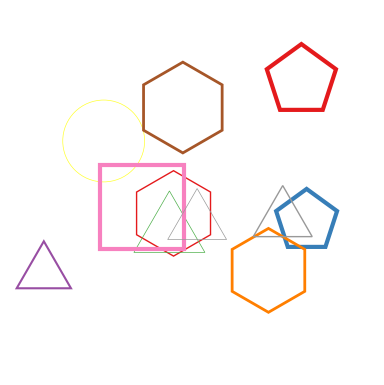[{"shape": "hexagon", "thickness": 1, "radius": 0.55, "center": [0.451, 0.446]}, {"shape": "pentagon", "thickness": 3, "radius": 0.47, "center": [0.783, 0.791]}, {"shape": "pentagon", "thickness": 3, "radius": 0.42, "center": [0.796, 0.426]}, {"shape": "triangle", "thickness": 0.5, "radius": 0.53, "center": [0.44, 0.398]}, {"shape": "triangle", "thickness": 1.5, "radius": 0.41, "center": [0.114, 0.292]}, {"shape": "hexagon", "thickness": 2, "radius": 0.54, "center": [0.697, 0.298]}, {"shape": "circle", "thickness": 0.5, "radius": 0.53, "center": [0.269, 0.634]}, {"shape": "hexagon", "thickness": 2, "radius": 0.59, "center": [0.475, 0.721]}, {"shape": "square", "thickness": 3, "radius": 0.55, "center": [0.369, 0.461]}, {"shape": "triangle", "thickness": 1, "radius": 0.44, "center": [0.734, 0.43]}, {"shape": "triangle", "thickness": 0.5, "radius": 0.44, "center": [0.512, 0.422]}]